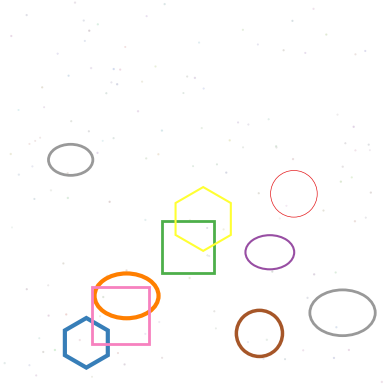[{"shape": "circle", "thickness": 0.5, "radius": 0.3, "center": [0.763, 0.497]}, {"shape": "hexagon", "thickness": 3, "radius": 0.32, "center": [0.224, 0.11]}, {"shape": "square", "thickness": 2, "radius": 0.34, "center": [0.489, 0.358]}, {"shape": "oval", "thickness": 1.5, "radius": 0.32, "center": [0.701, 0.345]}, {"shape": "oval", "thickness": 3, "radius": 0.42, "center": [0.329, 0.232]}, {"shape": "hexagon", "thickness": 1.5, "radius": 0.41, "center": [0.528, 0.431]}, {"shape": "circle", "thickness": 2.5, "radius": 0.3, "center": [0.674, 0.134]}, {"shape": "square", "thickness": 2, "radius": 0.37, "center": [0.314, 0.181]}, {"shape": "oval", "thickness": 2, "radius": 0.42, "center": [0.89, 0.188]}, {"shape": "oval", "thickness": 2, "radius": 0.29, "center": [0.184, 0.585]}]